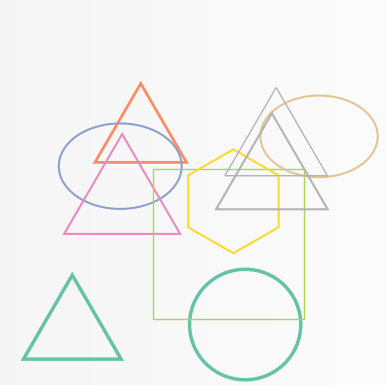[{"shape": "triangle", "thickness": 2.5, "radius": 0.73, "center": [0.187, 0.14]}, {"shape": "circle", "thickness": 2.5, "radius": 0.72, "center": [0.633, 0.157]}, {"shape": "triangle", "thickness": 2, "radius": 0.68, "center": [0.363, 0.647]}, {"shape": "oval", "thickness": 1.5, "radius": 0.79, "center": [0.31, 0.568]}, {"shape": "triangle", "thickness": 1.5, "radius": 0.86, "center": [0.315, 0.479]}, {"shape": "square", "thickness": 1, "radius": 0.97, "center": [0.59, 0.367]}, {"shape": "hexagon", "thickness": 1.5, "radius": 0.67, "center": [0.602, 0.477]}, {"shape": "oval", "thickness": 1.5, "radius": 0.76, "center": [0.823, 0.646]}, {"shape": "triangle", "thickness": 1.5, "radius": 0.83, "center": [0.702, 0.539]}, {"shape": "triangle", "thickness": 1, "radius": 0.76, "center": [0.713, 0.62]}]